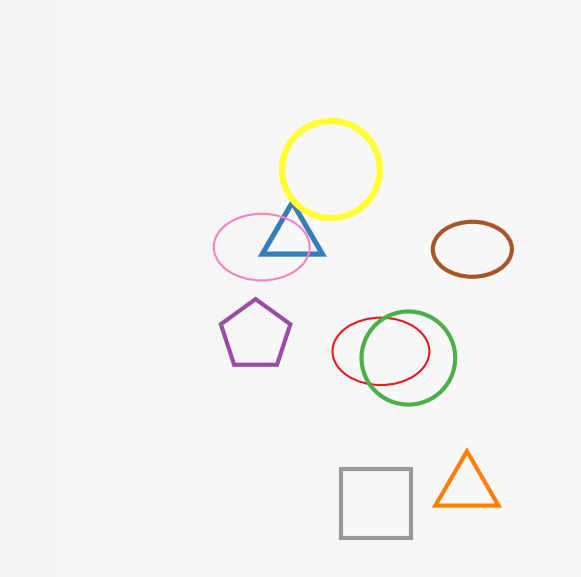[{"shape": "oval", "thickness": 1, "radius": 0.42, "center": [0.655, 0.391]}, {"shape": "triangle", "thickness": 2.5, "radius": 0.3, "center": [0.503, 0.589]}, {"shape": "circle", "thickness": 2, "radius": 0.4, "center": [0.703, 0.379]}, {"shape": "pentagon", "thickness": 2, "radius": 0.31, "center": [0.44, 0.418]}, {"shape": "triangle", "thickness": 2, "radius": 0.31, "center": [0.803, 0.155]}, {"shape": "circle", "thickness": 3, "radius": 0.42, "center": [0.569, 0.706]}, {"shape": "oval", "thickness": 2, "radius": 0.34, "center": [0.813, 0.568]}, {"shape": "oval", "thickness": 1, "radius": 0.41, "center": [0.45, 0.571]}, {"shape": "square", "thickness": 2, "radius": 0.3, "center": [0.648, 0.127]}]